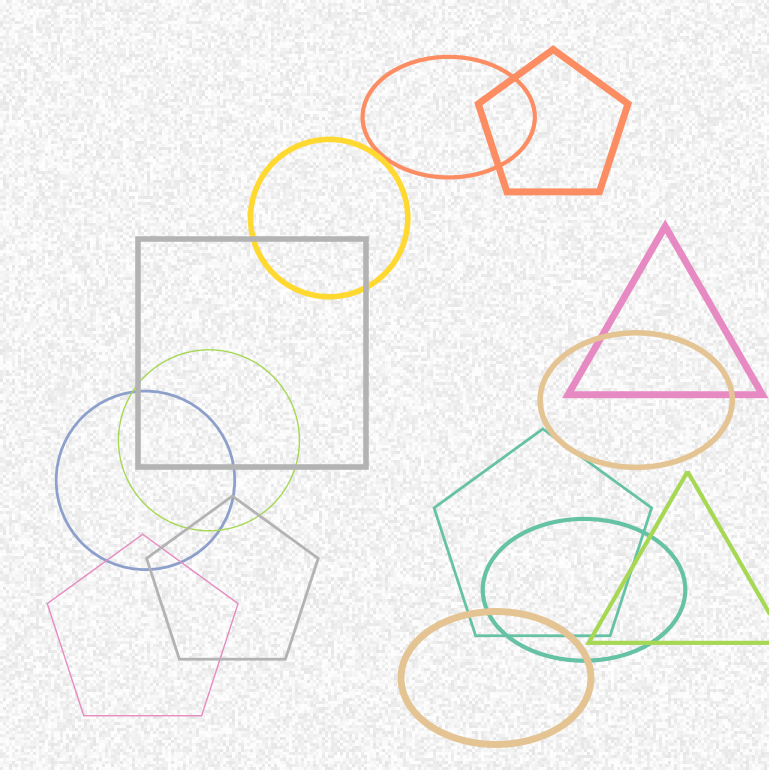[{"shape": "oval", "thickness": 1.5, "radius": 0.66, "center": [0.758, 0.234]}, {"shape": "pentagon", "thickness": 1, "radius": 0.74, "center": [0.705, 0.295]}, {"shape": "pentagon", "thickness": 2.5, "radius": 0.51, "center": [0.718, 0.834]}, {"shape": "oval", "thickness": 1.5, "radius": 0.56, "center": [0.583, 0.848]}, {"shape": "circle", "thickness": 1, "radius": 0.58, "center": [0.189, 0.376]}, {"shape": "triangle", "thickness": 2.5, "radius": 0.73, "center": [0.864, 0.56]}, {"shape": "pentagon", "thickness": 0.5, "radius": 0.65, "center": [0.185, 0.176]}, {"shape": "triangle", "thickness": 1.5, "radius": 0.74, "center": [0.893, 0.239]}, {"shape": "circle", "thickness": 0.5, "radius": 0.59, "center": [0.271, 0.428]}, {"shape": "circle", "thickness": 2, "radius": 0.51, "center": [0.427, 0.717]}, {"shape": "oval", "thickness": 2.5, "radius": 0.62, "center": [0.644, 0.119]}, {"shape": "oval", "thickness": 2, "radius": 0.62, "center": [0.826, 0.48]}, {"shape": "square", "thickness": 2, "radius": 0.74, "center": [0.327, 0.542]}, {"shape": "pentagon", "thickness": 1, "radius": 0.59, "center": [0.302, 0.239]}]